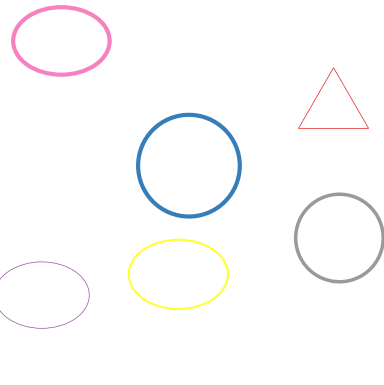[{"shape": "triangle", "thickness": 0.5, "radius": 0.53, "center": [0.866, 0.719]}, {"shape": "circle", "thickness": 3, "radius": 0.66, "center": [0.491, 0.57]}, {"shape": "oval", "thickness": 0.5, "radius": 0.62, "center": [0.109, 0.233]}, {"shape": "oval", "thickness": 1.5, "radius": 0.64, "center": [0.463, 0.287]}, {"shape": "oval", "thickness": 3, "radius": 0.63, "center": [0.159, 0.894]}, {"shape": "circle", "thickness": 2.5, "radius": 0.57, "center": [0.882, 0.382]}]